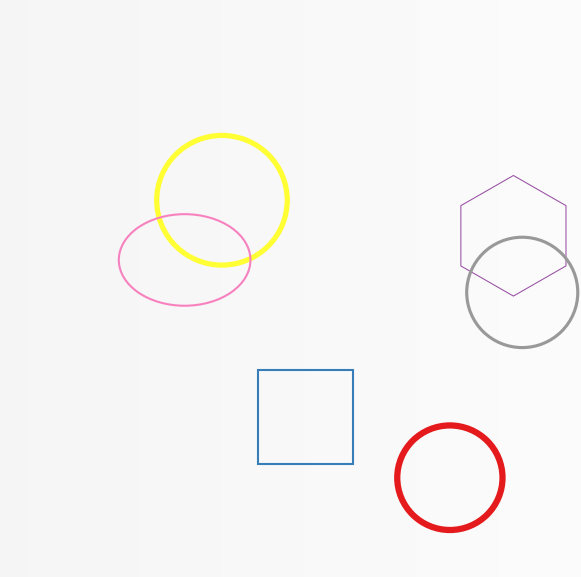[{"shape": "circle", "thickness": 3, "radius": 0.45, "center": [0.774, 0.172]}, {"shape": "square", "thickness": 1, "radius": 0.41, "center": [0.525, 0.277]}, {"shape": "hexagon", "thickness": 0.5, "radius": 0.52, "center": [0.883, 0.591]}, {"shape": "circle", "thickness": 2.5, "radius": 0.56, "center": [0.382, 0.652]}, {"shape": "oval", "thickness": 1, "radius": 0.57, "center": [0.318, 0.549]}, {"shape": "circle", "thickness": 1.5, "radius": 0.48, "center": [0.898, 0.493]}]